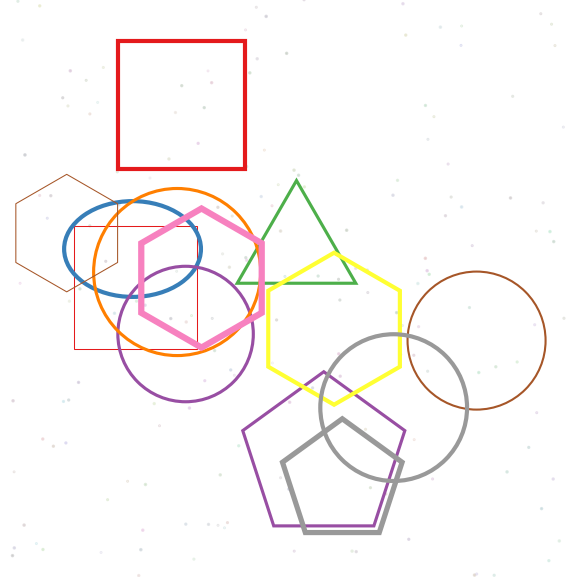[{"shape": "square", "thickness": 2, "radius": 0.55, "center": [0.314, 0.817]}, {"shape": "square", "thickness": 0.5, "radius": 0.53, "center": [0.235, 0.502]}, {"shape": "oval", "thickness": 2, "radius": 0.59, "center": [0.23, 0.568]}, {"shape": "triangle", "thickness": 1.5, "radius": 0.59, "center": [0.513, 0.568]}, {"shape": "circle", "thickness": 1.5, "radius": 0.59, "center": [0.321, 0.421]}, {"shape": "pentagon", "thickness": 1.5, "radius": 0.74, "center": [0.561, 0.208]}, {"shape": "circle", "thickness": 1.5, "radius": 0.72, "center": [0.307, 0.528]}, {"shape": "hexagon", "thickness": 2, "radius": 0.66, "center": [0.578, 0.43]}, {"shape": "hexagon", "thickness": 0.5, "radius": 0.51, "center": [0.116, 0.596]}, {"shape": "circle", "thickness": 1, "radius": 0.6, "center": [0.825, 0.409]}, {"shape": "hexagon", "thickness": 3, "radius": 0.6, "center": [0.349, 0.518]}, {"shape": "pentagon", "thickness": 2.5, "radius": 0.54, "center": [0.593, 0.165]}, {"shape": "circle", "thickness": 2, "radius": 0.64, "center": [0.682, 0.293]}]